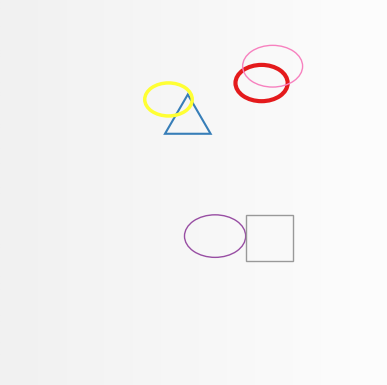[{"shape": "oval", "thickness": 3, "radius": 0.34, "center": [0.675, 0.784]}, {"shape": "triangle", "thickness": 1.5, "radius": 0.34, "center": [0.485, 0.687]}, {"shape": "oval", "thickness": 1, "radius": 0.39, "center": [0.555, 0.387]}, {"shape": "oval", "thickness": 2.5, "radius": 0.31, "center": [0.435, 0.742]}, {"shape": "oval", "thickness": 1, "radius": 0.39, "center": [0.704, 0.828]}, {"shape": "square", "thickness": 1, "radius": 0.3, "center": [0.695, 0.382]}]